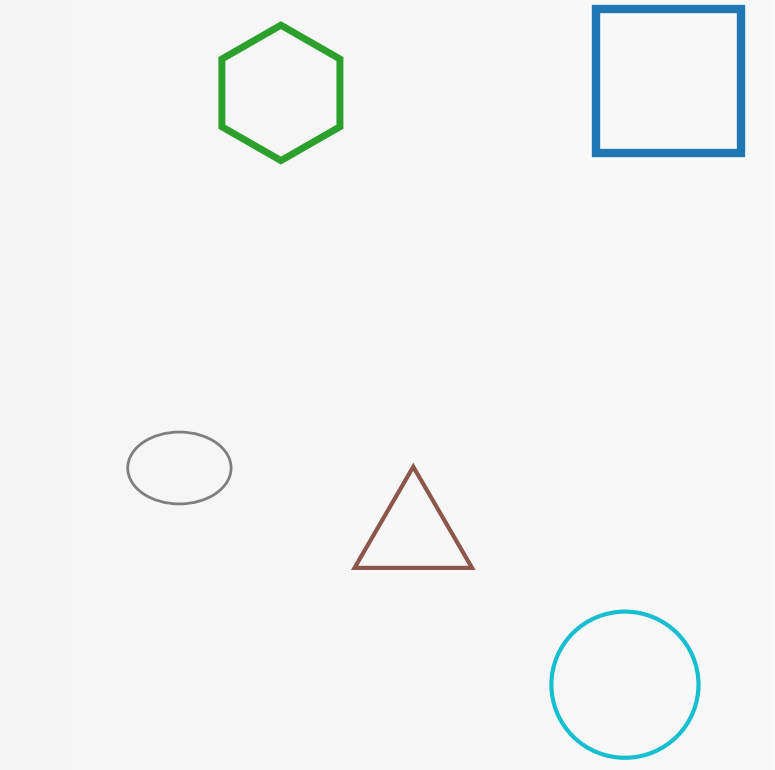[{"shape": "square", "thickness": 3, "radius": 0.47, "center": [0.862, 0.895]}, {"shape": "hexagon", "thickness": 2.5, "radius": 0.44, "center": [0.362, 0.879]}, {"shape": "triangle", "thickness": 1.5, "radius": 0.44, "center": [0.533, 0.306]}, {"shape": "oval", "thickness": 1, "radius": 0.33, "center": [0.231, 0.392]}, {"shape": "circle", "thickness": 1.5, "radius": 0.47, "center": [0.806, 0.111]}]